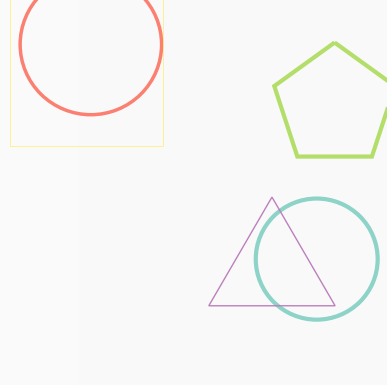[{"shape": "circle", "thickness": 3, "radius": 0.79, "center": [0.817, 0.327]}, {"shape": "circle", "thickness": 2.5, "radius": 0.91, "center": [0.234, 0.885]}, {"shape": "pentagon", "thickness": 3, "radius": 0.82, "center": [0.864, 0.726]}, {"shape": "triangle", "thickness": 1, "radius": 0.94, "center": [0.702, 0.3]}, {"shape": "square", "thickness": 0.5, "radius": 0.99, "center": [0.223, 0.818]}]